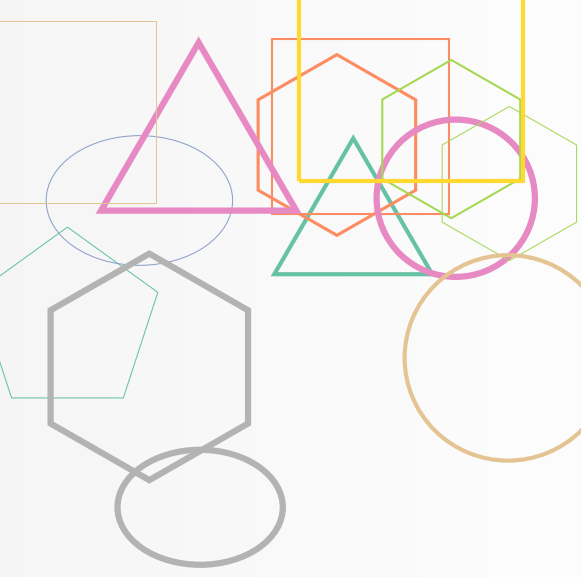[{"shape": "triangle", "thickness": 2, "radius": 0.78, "center": [0.608, 0.603]}, {"shape": "pentagon", "thickness": 0.5, "radius": 0.82, "center": [0.116, 0.442]}, {"shape": "square", "thickness": 1, "radius": 0.76, "center": [0.621, 0.78]}, {"shape": "hexagon", "thickness": 1.5, "radius": 0.78, "center": [0.58, 0.748]}, {"shape": "oval", "thickness": 0.5, "radius": 0.8, "center": [0.24, 0.652]}, {"shape": "circle", "thickness": 3, "radius": 0.68, "center": [0.784, 0.656]}, {"shape": "triangle", "thickness": 3, "radius": 0.97, "center": [0.342, 0.731]}, {"shape": "hexagon", "thickness": 0.5, "radius": 0.67, "center": [0.876, 0.681]}, {"shape": "hexagon", "thickness": 1, "radius": 0.69, "center": [0.776, 0.758]}, {"shape": "square", "thickness": 2, "radius": 0.97, "center": [0.707, 0.879]}, {"shape": "circle", "thickness": 2, "radius": 0.89, "center": [0.874, 0.379]}, {"shape": "square", "thickness": 0.5, "radius": 0.79, "center": [0.112, 0.805]}, {"shape": "hexagon", "thickness": 3, "radius": 0.98, "center": [0.257, 0.364]}, {"shape": "oval", "thickness": 3, "radius": 0.71, "center": [0.344, 0.121]}]